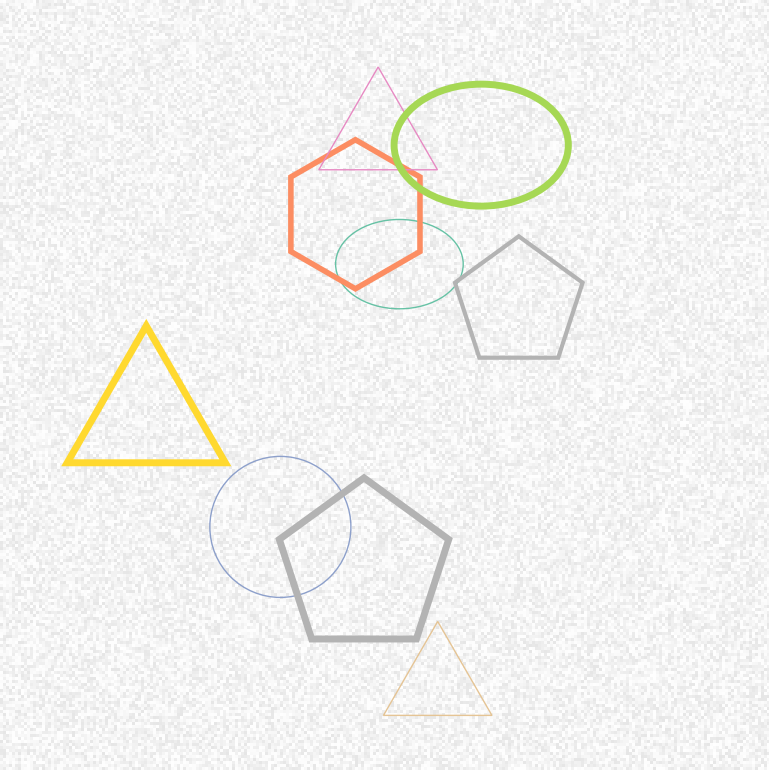[{"shape": "oval", "thickness": 0.5, "radius": 0.41, "center": [0.519, 0.657]}, {"shape": "hexagon", "thickness": 2, "radius": 0.48, "center": [0.462, 0.722]}, {"shape": "circle", "thickness": 0.5, "radius": 0.46, "center": [0.364, 0.316]}, {"shape": "triangle", "thickness": 0.5, "radius": 0.44, "center": [0.491, 0.824]}, {"shape": "oval", "thickness": 2.5, "radius": 0.57, "center": [0.625, 0.812]}, {"shape": "triangle", "thickness": 2.5, "radius": 0.59, "center": [0.19, 0.458]}, {"shape": "triangle", "thickness": 0.5, "radius": 0.41, "center": [0.568, 0.112]}, {"shape": "pentagon", "thickness": 2.5, "radius": 0.58, "center": [0.473, 0.264]}, {"shape": "pentagon", "thickness": 1.5, "radius": 0.44, "center": [0.674, 0.606]}]